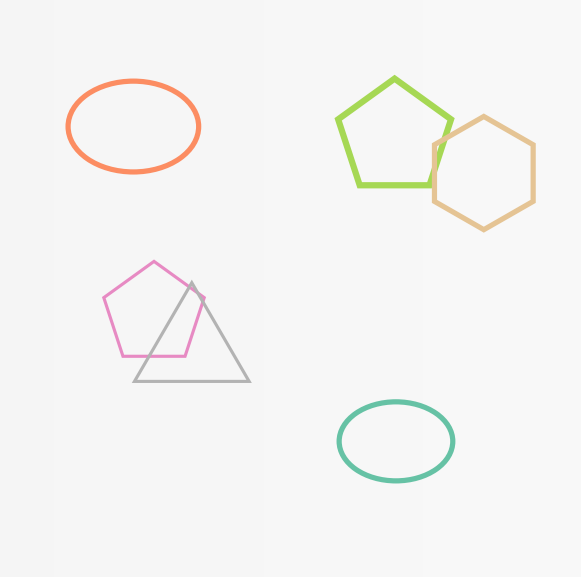[{"shape": "oval", "thickness": 2.5, "radius": 0.49, "center": [0.681, 0.235]}, {"shape": "oval", "thickness": 2.5, "radius": 0.56, "center": [0.229, 0.78]}, {"shape": "pentagon", "thickness": 1.5, "radius": 0.45, "center": [0.265, 0.456]}, {"shape": "pentagon", "thickness": 3, "radius": 0.51, "center": [0.679, 0.761]}, {"shape": "hexagon", "thickness": 2.5, "radius": 0.49, "center": [0.832, 0.699]}, {"shape": "triangle", "thickness": 1.5, "radius": 0.57, "center": [0.33, 0.396]}]